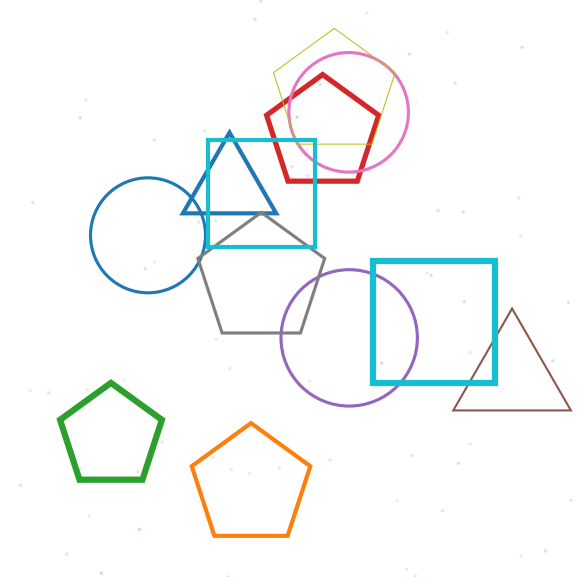[{"shape": "triangle", "thickness": 2, "radius": 0.47, "center": [0.397, 0.676]}, {"shape": "circle", "thickness": 1.5, "radius": 0.5, "center": [0.256, 0.592]}, {"shape": "pentagon", "thickness": 2, "radius": 0.54, "center": [0.435, 0.159]}, {"shape": "pentagon", "thickness": 3, "radius": 0.46, "center": [0.192, 0.243]}, {"shape": "pentagon", "thickness": 2.5, "radius": 0.51, "center": [0.559, 0.768]}, {"shape": "circle", "thickness": 1.5, "radius": 0.59, "center": [0.605, 0.414]}, {"shape": "triangle", "thickness": 1, "radius": 0.59, "center": [0.887, 0.347]}, {"shape": "circle", "thickness": 1.5, "radius": 0.52, "center": [0.604, 0.805]}, {"shape": "pentagon", "thickness": 1.5, "radius": 0.58, "center": [0.452, 0.516]}, {"shape": "pentagon", "thickness": 0.5, "radius": 0.55, "center": [0.579, 0.839]}, {"shape": "square", "thickness": 3, "radius": 0.53, "center": [0.752, 0.442]}, {"shape": "square", "thickness": 2, "radius": 0.46, "center": [0.453, 0.664]}]